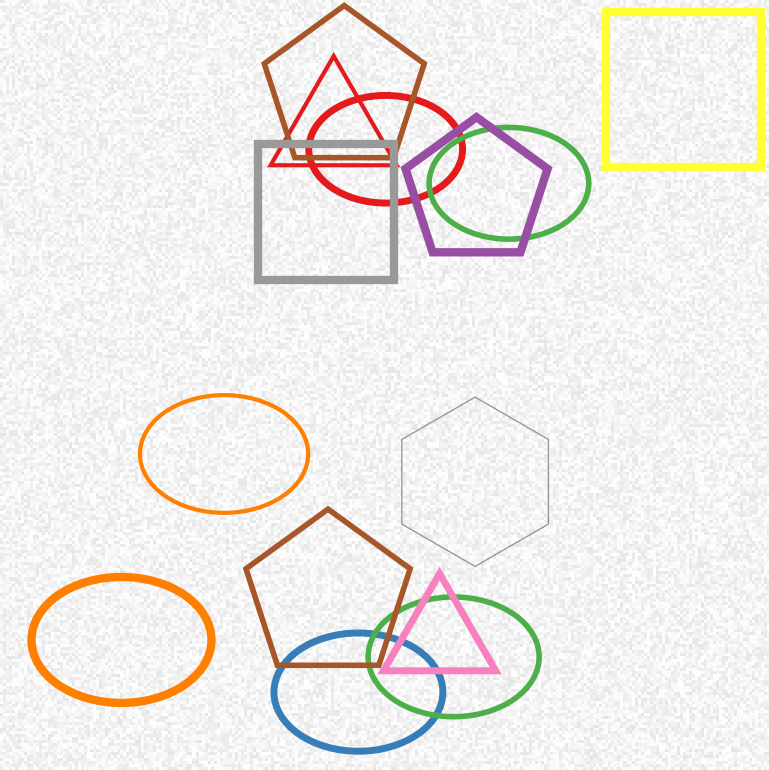[{"shape": "oval", "thickness": 2.5, "radius": 0.5, "center": [0.501, 0.806]}, {"shape": "triangle", "thickness": 1.5, "radius": 0.47, "center": [0.433, 0.833]}, {"shape": "oval", "thickness": 2.5, "radius": 0.55, "center": [0.465, 0.101]}, {"shape": "oval", "thickness": 2, "radius": 0.56, "center": [0.589, 0.147]}, {"shape": "oval", "thickness": 2, "radius": 0.52, "center": [0.661, 0.762]}, {"shape": "pentagon", "thickness": 3, "radius": 0.49, "center": [0.619, 0.751]}, {"shape": "oval", "thickness": 1.5, "radius": 0.55, "center": [0.291, 0.41]}, {"shape": "oval", "thickness": 3, "radius": 0.58, "center": [0.158, 0.169]}, {"shape": "square", "thickness": 3, "radius": 0.5, "center": [0.888, 0.884]}, {"shape": "pentagon", "thickness": 2, "radius": 0.56, "center": [0.426, 0.227]}, {"shape": "pentagon", "thickness": 2, "radius": 0.55, "center": [0.447, 0.884]}, {"shape": "triangle", "thickness": 2.5, "radius": 0.42, "center": [0.571, 0.171]}, {"shape": "square", "thickness": 3, "radius": 0.44, "center": [0.424, 0.724]}, {"shape": "hexagon", "thickness": 0.5, "radius": 0.55, "center": [0.617, 0.374]}]